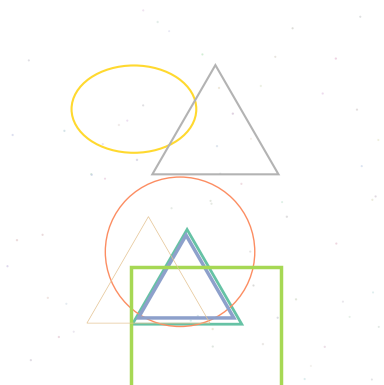[{"shape": "triangle", "thickness": 2, "radius": 0.82, "center": [0.486, 0.24]}, {"shape": "circle", "thickness": 1, "radius": 0.97, "center": [0.468, 0.346]}, {"shape": "triangle", "thickness": 2.5, "radius": 0.72, "center": [0.483, 0.246]}, {"shape": "square", "thickness": 2.5, "radius": 0.98, "center": [0.535, 0.11]}, {"shape": "oval", "thickness": 1.5, "radius": 0.81, "center": [0.348, 0.717]}, {"shape": "triangle", "thickness": 0.5, "radius": 0.92, "center": [0.386, 0.253]}, {"shape": "triangle", "thickness": 1.5, "radius": 0.95, "center": [0.559, 0.642]}]